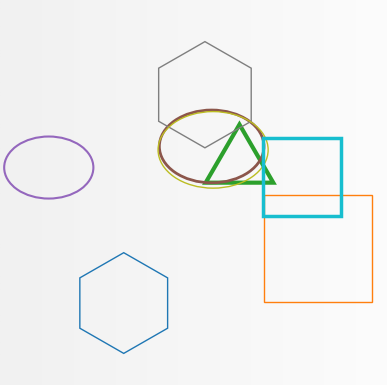[{"shape": "hexagon", "thickness": 1, "radius": 0.65, "center": [0.319, 0.213]}, {"shape": "square", "thickness": 1, "radius": 0.7, "center": [0.821, 0.354]}, {"shape": "triangle", "thickness": 3, "radius": 0.5, "center": [0.618, 0.576]}, {"shape": "oval", "thickness": 1.5, "radius": 0.58, "center": [0.126, 0.565]}, {"shape": "oval", "thickness": 2, "radius": 0.67, "center": [0.546, 0.62]}, {"shape": "hexagon", "thickness": 1, "radius": 0.69, "center": [0.529, 0.754]}, {"shape": "oval", "thickness": 1, "radius": 0.71, "center": [0.55, 0.611]}, {"shape": "square", "thickness": 2.5, "radius": 0.5, "center": [0.78, 0.54]}]